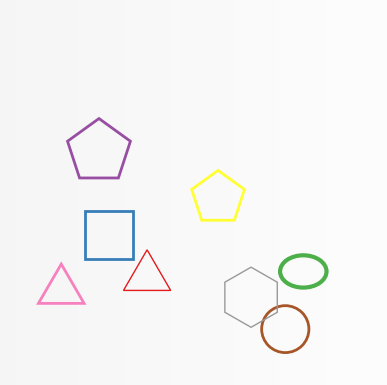[{"shape": "triangle", "thickness": 1, "radius": 0.35, "center": [0.38, 0.281]}, {"shape": "square", "thickness": 2, "radius": 0.31, "center": [0.281, 0.39]}, {"shape": "oval", "thickness": 3, "radius": 0.3, "center": [0.783, 0.295]}, {"shape": "pentagon", "thickness": 2, "radius": 0.43, "center": [0.255, 0.607]}, {"shape": "pentagon", "thickness": 2, "radius": 0.36, "center": [0.563, 0.486]}, {"shape": "circle", "thickness": 2, "radius": 0.3, "center": [0.736, 0.145]}, {"shape": "triangle", "thickness": 2, "radius": 0.34, "center": [0.158, 0.246]}, {"shape": "hexagon", "thickness": 1, "radius": 0.39, "center": [0.648, 0.228]}]